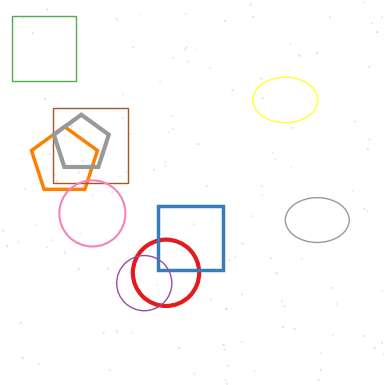[{"shape": "circle", "thickness": 3, "radius": 0.43, "center": [0.431, 0.291]}, {"shape": "square", "thickness": 2.5, "radius": 0.42, "center": [0.495, 0.382]}, {"shape": "square", "thickness": 1, "radius": 0.42, "center": [0.114, 0.874]}, {"shape": "circle", "thickness": 1, "radius": 0.36, "center": [0.375, 0.265]}, {"shape": "pentagon", "thickness": 2.5, "radius": 0.45, "center": [0.167, 0.581]}, {"shape": "oval", "thickness": 1, "radius": 0.42, "center": [0.741, 0.74]}, {"shape": "square", "thickness": 1, "radius": 0.49, "center": [0.236, 0.622]}, {"shape": "circle", "thickness": 1.5, "radius": 0.43, "center": [0.24, 0.446]}, {"shape": "oval", "thickness": 1, "radius": 0.42, "center": [0.824, 0.428]}, {"shape": "pentagon", "thickness": 3, "radius": 0.38, "center": [0.211, 0.627]}]